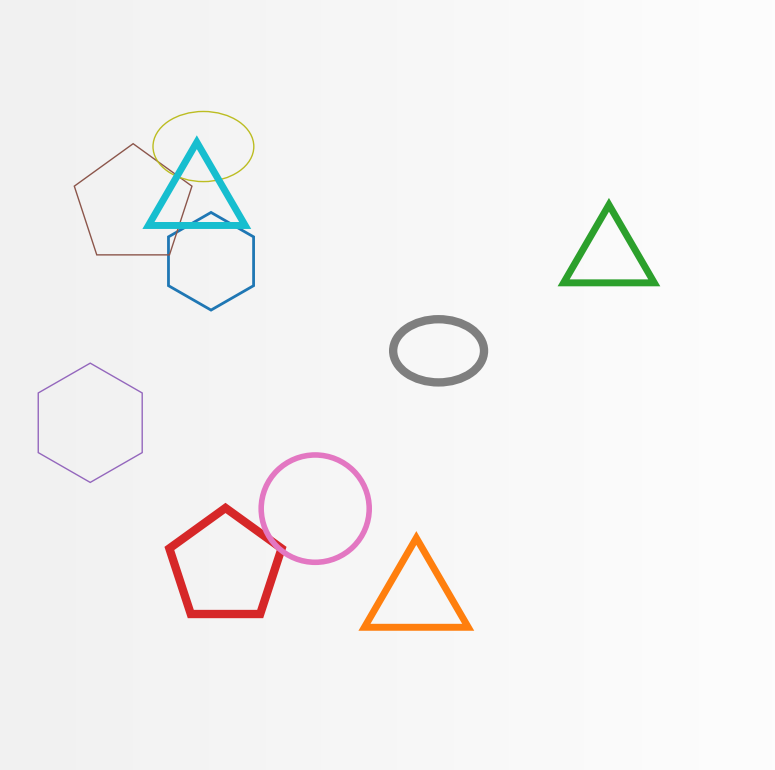[{"shape": "hexagon", "thickness": 1, "radius": 0.32, "center": [0.272, 0.661]}, {"shape": "triangle", "thickness": 2.5, "radius": 0.39, "center": [0.537, 0.224]}, {"shape": "triangle", "thickness": 2.5, "radius": 0.34, "center": [0.786, 0.666]}, {"shape": "pentagon", "thickness": 3, "radius": 0.38, "center": [0.291, 0.264]}, {"shape": "hexagon", "thickness": 0.5, "radius": 0.39, "center": [0.116, 0.451]}, {"shape": "pentagon", "thickness": 0.5, "radius": 0.4, "center": [0.172, 0.734]}, {"shape": "circle", "thickness": 2, "radius": 0.35, "center": [0.407, 0.339]}, {"shape": "oval", "thickness": 3, "radius": 0.29, "center": [0.566, 0.544]}, {"shape": "oval", "thickness": 0.5, "radius": 0.33, "center": [0.262, 0.81]}, {"shape": "triangle", "thickness": 2.5, "radius": 0.36, "center": [0.254, 0.743]}]